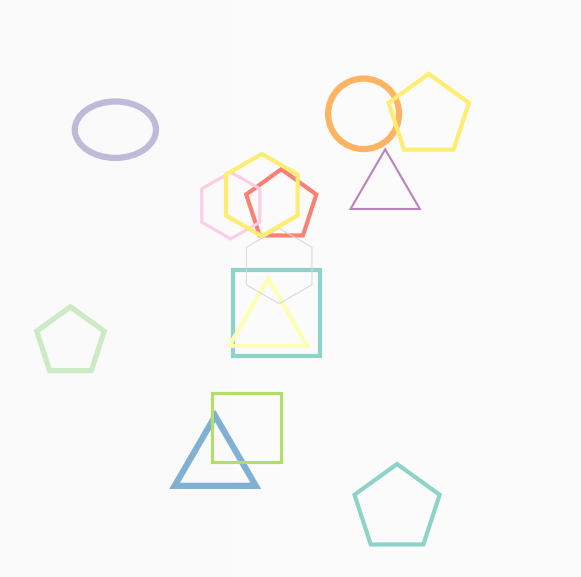[{"shape": "pentagon", "thickness": 2, "radius": 0.38, "center": [0.683, 0.119]}, {"shape": "square", "thickness": 2, "radius": 0.37, "center": [0.476, 0.458]}, {"shape": "triangle", "thickness": 2, "radius": 0.39, "center": [0.461, 0.439]}, {"shape": "oval", "thickness": 3, "radius": 0.35, "center": [0.199, 0.775]}, {"shape": "pentagon", "thickness": 2, "radius": 0.32, "center": [0.484, 0.643]}, {"shape": "triangle", "thickness": 3, "radius": 0.4, "center": [0.37, 0.198]}, {"shape": "circle", "thickness": 3, "radius": 0.31, "center": [0.626, 0.802]}, {"shape": "square", "thickness": 1.5, "radius": 0.3, "center": [0.424, 0.259]}, {"shape": "hexagon", "thickness": 1.5, "radius": 0.29, "center": [0.397, 0.643]}, {"shape": "hexagon", "thickness": 0.5, "radius": 0.33, "center": [0.48, 0.538]}, {"shape": "triangle", "thickness": 1, "radius": 0.34, "center": [0.663, 0.672]}, {"shape": "pentagon", "thickness": 2.5, "radius": 0.31, "center": [0.121, 0.407]}, {"shape": "pentagon", "thickness": 2, "radius": 0.36, "center": [0.738, 0.799]}, {"shape": "hexagon", "thickness": 2, "radius": 0.36, "center": [0.45, 0.661]}]